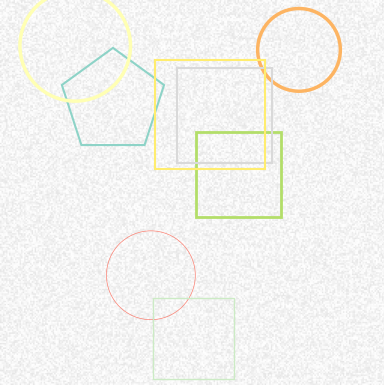[{"shape": "pentagon", "thickness": 1.5, "radius": 0.7, "center": [0.293, 0.736]}, {"shape": "circle", "thickness": 2.5, "radius": 0.72, "center": [0.195, 0.881]}, {"shape": "circle", "thickness": 0.5, "radius": 0.58, "center": [0.392, 0.285]}, {"shape": "circle", "thickness": 2.5, "radius": 0.54, "center": [0.777, 0.87]}, {"shape": "square", "thickness": 2, "radius": 0.55, "center": [0.62, 0.546]}, {"shape": "square", "thickness": 1.5, "radius": 0.61, "center": [0.584, 0.701]}, {"shape": "square", "thickness": 1, "radius": 0.53, "center": [0.503, 0.121]}, {"shape": "square", "thickness": 1.5, "radius": 0.71, "center": [0.546, 0.703]}]